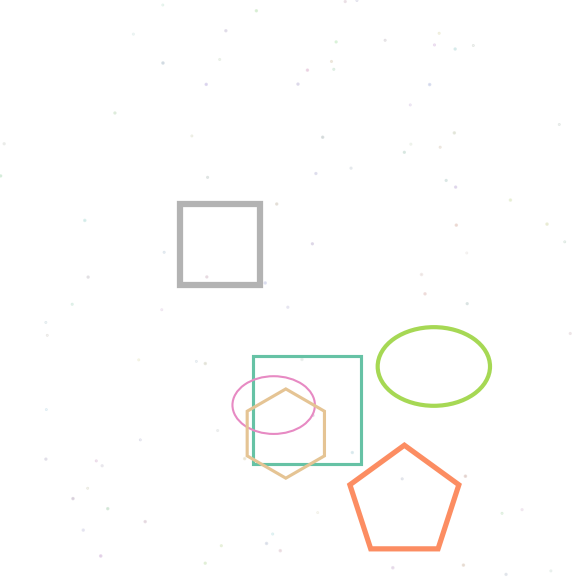[{"shape": "square", "thickness": 1.5, "radius": 0.47, "center": [0.531, 0.289]}, {"shape": "pentagon", "thickness": 2.5, "radius": 0.5, "center": [0.7, 0.129]}, {"shape": "oval", "thickness": 1, "radius": 0.36, "center": [0.474, 0.298]}, {"shape": "oval", "thickness": 2, "radius": 0.49, "center": [0.751, 0.365]}, {"shape": "hexagon", "thickness": 1.5, "radius": 0.39, "center": [0.495, 0.248]}, {"shape": "square", "thickness": 3, "radius": 0.35, "center": [0.381, 0.576]}]